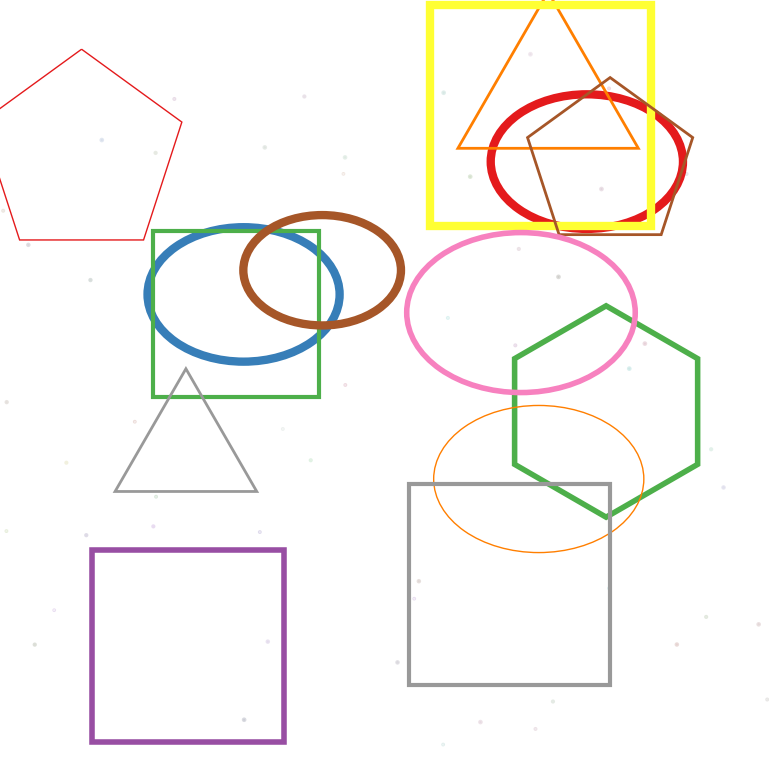[{"shape": "oval", "thickness": 3, "radius": 0.62, "center": [0.762, 0.79]}, {"shape": "pentagon", "thickness": 0.5, "radius": 0.68, "center": [0.106, 0.799]}, {"shape": "oval", "thickness": 3, "radius": 0.62, "center": [0.316, 0.618]}, {"shape": "square", "thickness": 1.5, "radius": 0.54, "center": [0.306, 0.593]}, {"shape": "hexagon", "thickness": 2, "radius": 0.69, "center": [0.787, 0.466]}, {"shape": "square", "thickness": 2, "radius": 0.63, "center": [0.244, 0.161]}, {"shape": "triangle", "thickness": 1, "radius": 0.68, "center": [0.712, 0.875]}, {"shape": "oval", "thickness": 0.5, "radius": 0.68, "center": [0.7, 0.378]}, {"shape": "square", "thickness": 3, "radius": 0.72, "center": [0.702, 0.85]}, {"shape": "oval", "thickness": 3, "radius": 0.51, "center": [0.418, 0.649]}, {"shape": "pentagon", "thickness": 1, "radius": 0.56, "center": [0.792, 0.787]}, {"shape": "oval", "thickness": 2, "radius": 0.74, "center": [0.677, 0.594]}, {"shape": "square", "thickness": 1.5, "radius": 0.65, "center": [0.662, 0.241]}, {"shape": "triangle", "thickness": 1, "radius": 0.53, "center": [0.241, 0.415]}]